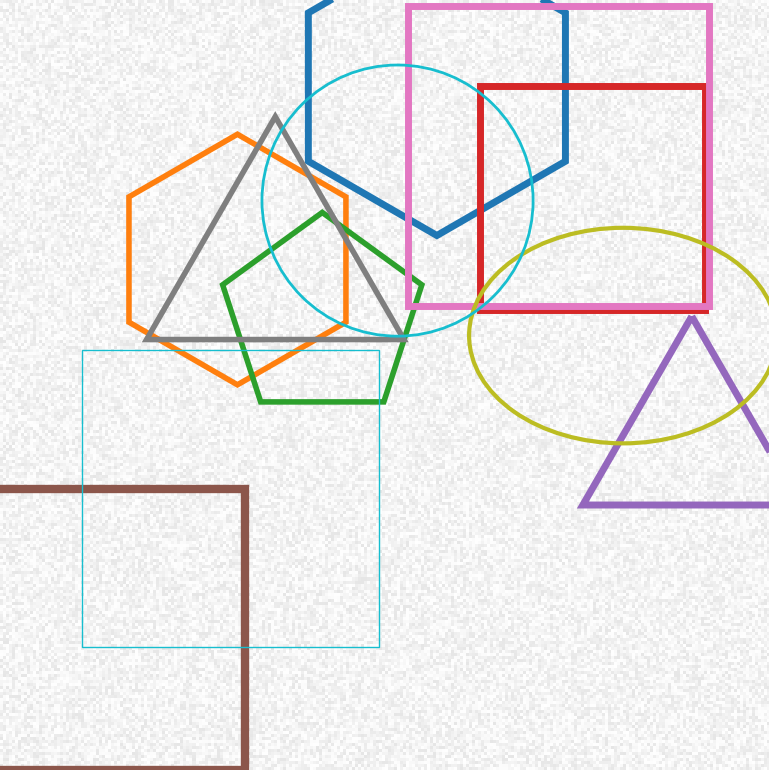[{"shape": "hexagon", "thickness": 2.5, "radius": 0.96, "center": [0.567, 0.887]}, {"shape": "hexagon", "thickness": 2, "radius": 0.81, "center": [0.308, 0.663]}, {"shape": "pentagon", "thickness": 2, "radius": 0.68, "center": [0.418, 0.588]}, {"shape": "square", "thickness": 2.5, "radius": 0.73, "center": [0.769, 0.742]}, {"shape": "triangle", "thickness": 2.5, "radius": 0.82, "center": [0.898, 0.426]}, {"shape": "square", "thickness": 3, "radius": 0.91, "center": [0.135, 0.182]}, {"shape": "square", "thickness": 2.5, "radius": 0.97, "center": [0.725, 0.798]}, {"shape": "triangle", "thickness": 2, "radius": 0.96, "center": [0.357, 0.656]}, {"shape": "oval", "thickness": 1.5, "radius": 1.0, "center": [0.809, 0.564]}, {"shape": "circle", "thickness": 1, "radius": 0.88, "center": [0.516, 0.739]}, {"shape": "square", "thickness": 0.5, "radius": 0.96, "center": [0.299, 0.352]}]